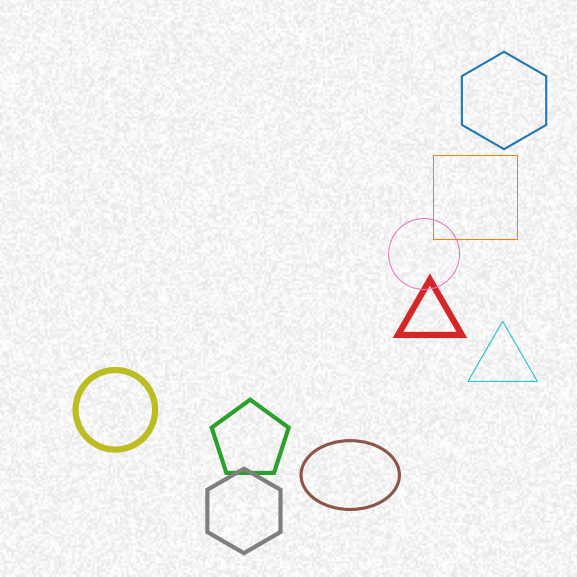[{"shape": "hexagon", "thickness": 1, "radius": 0.42, "center": [0.873, 0.825]}, {"shape": "square", "thickness": 0.5, "radius": 0.36, "center": [0.823, 0.658]}, {"shape": "pentagon", "thickness": 2, "radius": 0.35, "center": [0.433, 0.237]}, {"shape": "triangle", "thickness": 3, "radius": 0.32, "center": [0.745, 0.451]}, {"shape": "oval", "thickness": 1.5, "radius": 0.43, "center": [0.606, 0.177]}, {"shape": "circle", "thickness": 0.5, "radius": 0.31, "center": [0.734, 0.559]}, {"shape": "hexagon", "thickness": 2, "radius": 0.37, "center": [0.422, 0.114]}, {"shape": "circle", "thickness": 3, "radius": 0.34, "center": [0.2, 0.289]}, {"shape": "triangle", "thickness": 0.5, "radius": 0.35, "center": [0.87, 0.373]}]